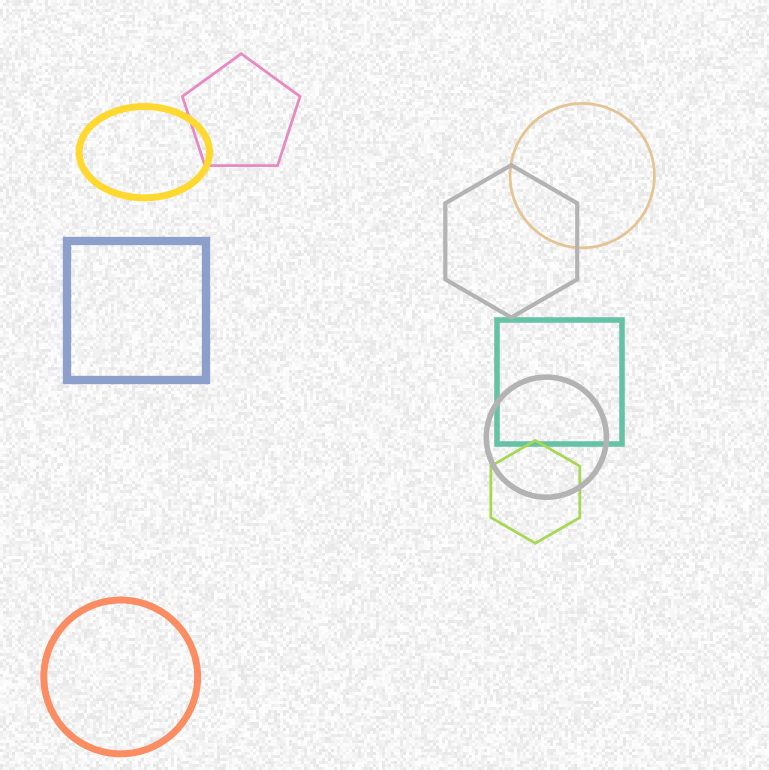[{"shape": "square", "thickness": 2, "radius": 0.4, "center": [0.727, 0.504]}, {"shape": "circle", "thickness": 2.5, "radius": 0.5, "center": [0.157, 0.121]}, {"shape": "square", "thickness": 3, "radius": 0.45, "center": [0.177, 0.597]}, {"shape": "pentagon", "thickness": 1, "radius": 0.4, "center": [0.313, 0.85]}, {"shape": "hexagon", "thickness": 1, "radius": 0.33, "center": [0.695, 0.361]}, {"shape": "oval", "thickness": 2.5, "radius": 0.42, "center": [0.187, 0.802]}, {"shape": "circle", "thickness": 1, "radius": 0.47, "center": [0.756, 0.772]}, {"shape": "hexagon", "thickness": 1.5, "radius": 0.49, "center": [0.664, 0.687]}, {"shape": "circle", "thickness": 2, "radius": 0.39, "center": [0.71, 0.432]}]